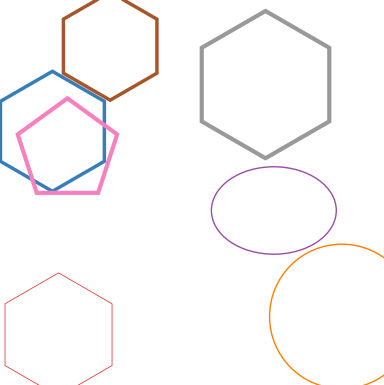[{"shape": "hexagon", "thickness": 0.5, "radius": 0.8, "center": [0.152, 0.131]}, {"shape": "hexagon", "thickness": 2.5, "radius": 0.78, "center": [0.136, 0.659]}, {"shape": "oval", "thickness": 1, "radius": 0.81, "center": [0.711, 0.453]}, {"shape": "circle", "thickness": 1, "radius": 0.94, "center": [0.888, 0.178]}, {"shape": "hexagon", "thickness": 2.5, "radius": 0.7, "center": [0.286, 0.88]}, {"shape": "pentagon", "thickness": 3, "radius": 0.68, "center": [0.175, 0.609]}, {"shape": "hexagon", "thickness": 3, "radius": 0.96, "center": [0.69, 0.78]}]